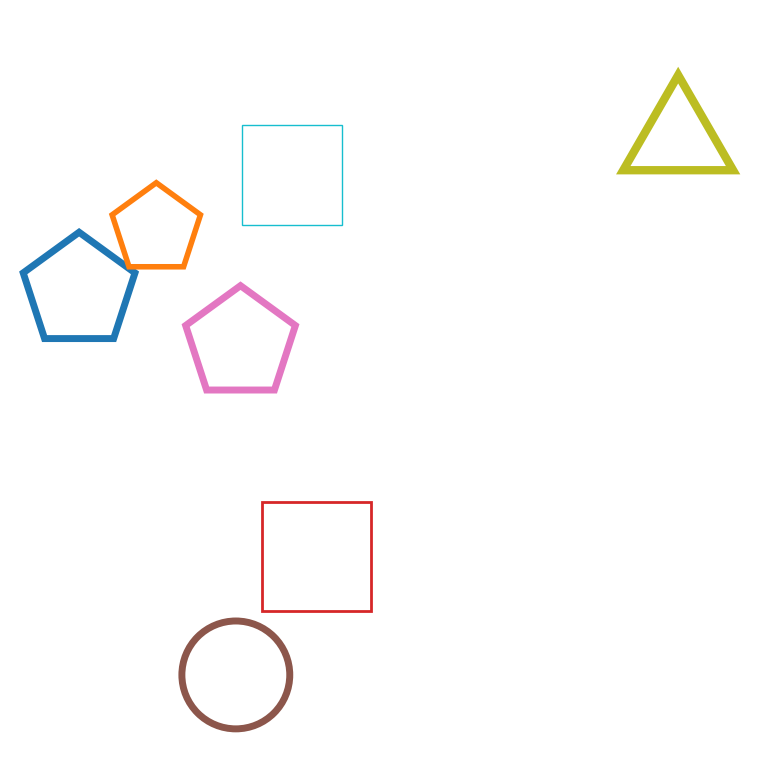[{"shape": "pentagon", "thickness": 2.5, "radius": 0.38, "center": [0.103, 0.622]}, {"shape": "pentagon", "thickness": 2, "radius": 0.3, "center": [0.203, 0.702]}, {"shape": "square", "thickness": 1, "radius": 0.35, "center": [0.411, 0.277]}, {"shape": "circle", "thickness": 2.5, "radius": 0.35, "center": [0.306, 0.123]}, {"shape": "pentagon", "thickness": 2.5, "radius": 0.37, "center": [0.312, 0.554]}, {"shape": "triangle", "thickness": 3, "radius": 0.41, "center": [0.881, 0.82]}, {"shape": "square", "thickness": 0.5, "radius": 0.33, "center": [0.379, 0.772]}]